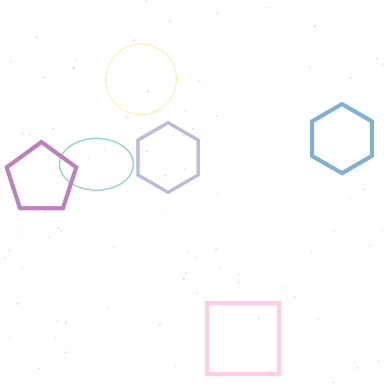[{"shape": "oval", "thickness": 1, "radius": 0.48, "center": [0.251, 0.573]}, {"shape": "hexagon", "thickness": 2.5, "radius": 0.45, "center": [0.437, 0.591]}, {"shape": "hexagon", "thickness": 3, "radius": 0.45, "center": [0.888, 0.64]}, {"shape": "square", "thickness": 3, "radius": 0.46, "center": [0.631, 0.12]}, {"shape": "pentagon", "thickness": 3, "radius": 0.48, "center": [0.108, 0.536]}, {"shape": "circle", "thickness": 0.5, "radius": 0.46, "center": [0.366, 0.794]}]